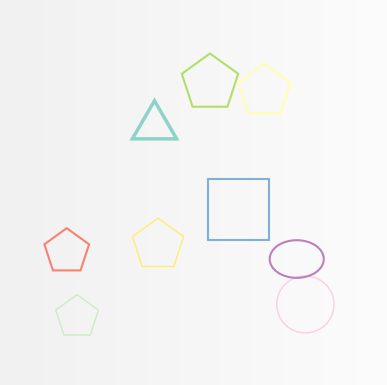[{"shape": "triangle", "thickness": 2.5, "radius": 0.33, "center": [0.399, 0.672]}, {"shape": "pentagon", "thickness": 1.5, "radius": 0.35, "center": [0.682, 0.763]}, {"shape": "pentagon", "thickness": 1.5, "radius": 0.3, "center": [0.172, 0.347]}, {"shape": "square", "thickness": 1.5, "radius": 0.39, "center": [0.616, 0.455]}, {"shape": "pentagon", "thickness": 1.5, "radius": 0.38, "center": [0.542, 0.785]}, {"shape": "circle", "thickness": 1, "radius": 0.37, "center": [0.788, 0.209]}, {"shape": "oval", "thickness": 1.5, "radius": 0.35, "center": [0.766, 0.327]}, {"shape": "pentagon", "thickness": 1, "radius": 0.29, "center": [0.199, 0.177]}, {"shape": "pentagon", "thickness": 1, "radius": 0.35, "center": [0.408, 0.364]}]